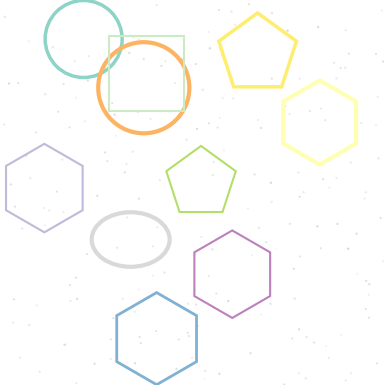[{"shape": "circle", "thickness": 2.5, "radius": 0.5, "center": [0.217, 0.899]}, {"shape": "hexagon", "thickness": 3, "radius": 0.55, "center": [0.83, 0.682]}, {"shape": "hexagon", "thickness": 1.5, "radius": 0.57, "center": [0.115, 0.511]}, {"shape": "hexagon", "thickness": 2, "radius": 0.6, "center": [0.407, 0.12]}, {"shape": "circle", "thickness": 3, "radius": 0.59, "center": [0.373, 0.772]}, {"shape": "pentagon", "thickness": 1.5, "radius": 0.47, "center": [0.522, 0.526]}, {"shape": "oval", "thickness": 3, "radius": 0.51, "center": [0.339, 0.378]}, {"shape": "hexagon", "thickness": 1.5, "radius": 0.57, "center": [0.603, 0.288]}, {"shape": "square", "thickness": 1.5, "radius": 0.49, "center": [0.38, 0.81]}, {"shape": "pentagon", "thickness": 2.5, "radius": 0.53, "center": [0.669, 0.86]}]